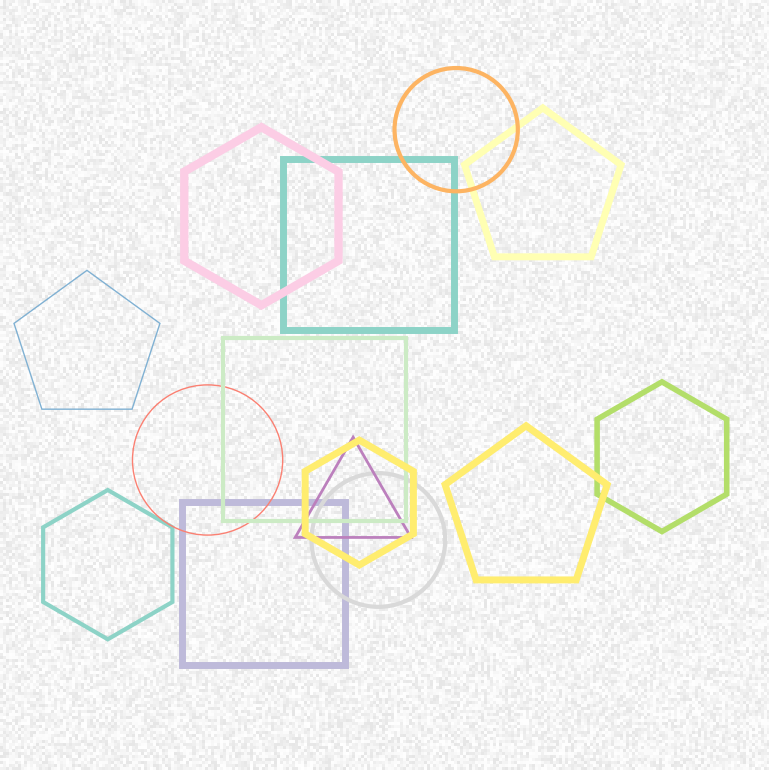[{"shape": "hexagon", "thickness": 1.5, "radius": 0.48, "center": [0.14, 0.267]}, {"shape": "square", "thickness": 2.5, "radius": 0.55, "center": [0.479, 0.682]}, {"shape": "pentagon", "thickness": 2.5, "radius": 0.53, "center": [0.705, 0.753]}, {"shape": "square", "thickness": 2.5, "radius": 0.53, "center": [0.342, 0.243]}, {"shape": "circle", "thickness": 0.5, "radius": 0.49, "center": [0.27, 0.403]}, {"shape": "pentagon", "thickness": 0.5, "radius": 0.5, "center": [0.113, 0.549]}, {"shape": "circle", "thickness": 1.5, "radius": 0.4, "center": [0.592, 0.832]}, {"shape": "hexagon", "thickness": 2, "radius": 0.49, "center": [0.86, 0.407]}, {"shape": "hexagon", "thickness": 3, "radius": 0.58, "center": [0.339, 0.719]}, {"shape": "circle", "thickness": 1.5, "radius": 0.43, "center": [0.491, 0.299]}, {"shape": "triangle", "thickness": 1, "radius": 0.43, "center": [0.459, 0.345]}, {"shape": "square", "thickness": 1.5, "radius": 0.59, "center": [0.408, 0.443]}, {"shape": "hexagon", "thickness": 2.5, "radius": 0.41, "center": [0.467, 0.347]}, {"shape": "pentagon", "thickness": 2.5, "radius": 0.55, "center": [0.683, 0.336]}]